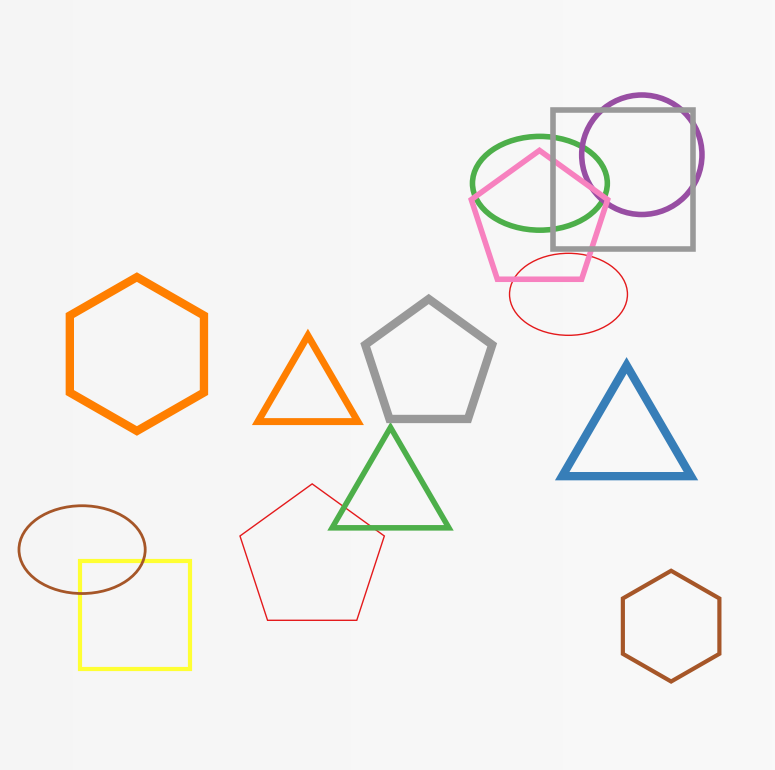[{"shape": "pentagon", "thickness": 0.5, "radius": 0.49, "center": [0.403, 0.274]}, {"shape": "oval", "thickness": 0.5, "radius": 0.38, "center": [0.734, 0.618]}, {"shape": "triangle", "thickness": 3, "radius": 0.48, "center": [0.808, 0.43]}, {"shape": "oval", "thickness": 2, "radius": 0.44, "center": [0.697, 0.762]}, {"shape": "triangle", "thickness": 2, "radius": 0.43, "center": [0.504, 0.358]}, {"shape": "circle", "thickness": 2, "radius": 0.39, "center": [0.828, 0.799]}, {"shape": "triangle", "thickness": 2.5, "radius": 0.37, "center": [0.397, 0.49]}, {"shape": "hexagon", "thickness": 3, "radius": 0.5, "center": [0.177, 0.54]}, {"shape": "square", "thickness": 1.5, "radius": 0.35, "center": [0.174, 0.201]}, {"shape": "oval", "thickness": 1, "radius": 0.41, "center": [0.106, 0.286]}, {"shape": "hexagon", "thickness": 1.5, "radius": 0.36, "center": [0.866, 0.187]}, {"shape": "pentagon", "thickness": 2, "radius": 0.46, "center": [0.696, 0.712]}, {"shape": "pentagon", "thickness": 3, "radius": 0.43, "center": [0.553, 0.526]}, {"shape": "square", "thickness": 2, "radius": 0.45, "center": [0.804, 0.767]}]